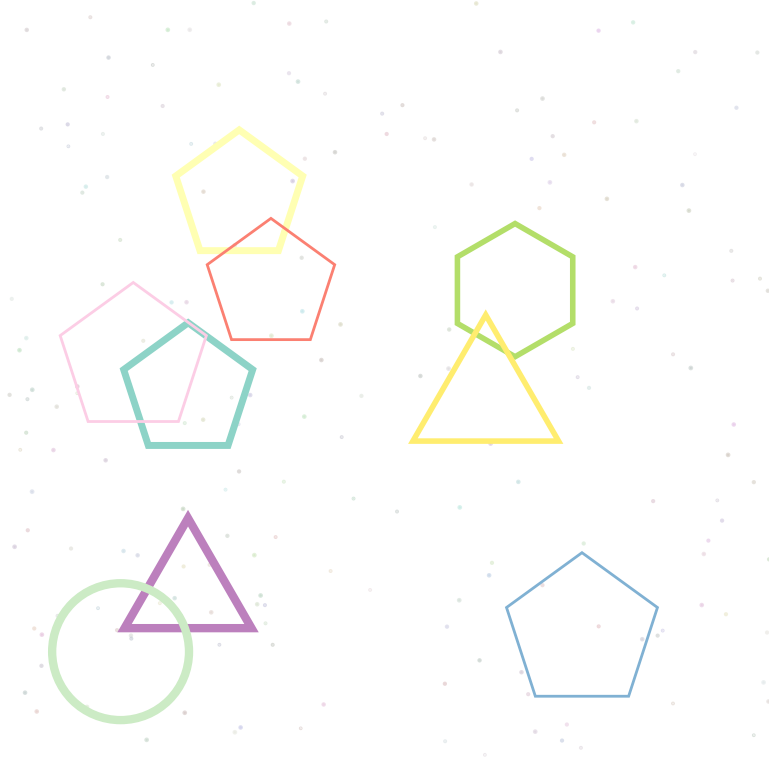[{"shape": "pentagon", "thickness": 2.5, "radius": 0.44, "center": [0.244, 0.493]}, {"shape": "pentagon", "thickness": 2.5, "radius": 0.43, "center": [0.311, 0.745]}, {"shape": "pentagon", "thickness": 1, "radius": 0.44, "center": [0.352, 0.629]}, {"shape": "pentagon", "thickness": 1, "radius": 0.52, "center": [0.756, 0.179]}, {"shape": "hexagon", "thickness": 2, "radius": 0.43, "center": [0.669, 0.623]}, {"shape": "pentagon", "thickness": 1, "radius": 0.5, "center": [0.173, 0.533]}, {"shape": "triangle", "thickness": 3, "radius": 0.48, "center": [0.244, 0.232]}, {"shape": "circle", "thickness": 3, "radius": 0.44, "center": [0.157, 0.154]}, {"shape": "triangle", "thickness": 2, "radius": 0.55, "center": [0.631, 0.482]}]